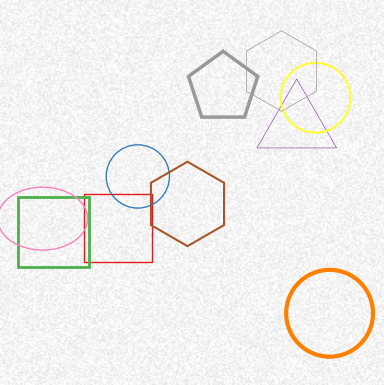[{"shape": "square", "thickness": 1, "radius": 0.44, "center": [0.307, 0.408]}, {"shape": "circle", "thickness": 1, "radius": 0.41, "center": [0.358, 0.542]}, {"shape": "square", "thickness": 2, "radius": 0.46, "center": [0.139, 0.398]}, {"shape": "triangle", "thickness": 0.5, "radius": 0.6, "center": [0.771, 0.675]}, {"shape": "circle", "thickness": 3, "radius": 0.56, "center": [0.856, 0.186]}, {"shape": "circle", "thickness": 1.5, "radius": 0.45, "center": [0.819, 0.746]}, {"shape": "hexagon", "thickness": 1.5, "radius": 0.55, "center": [0.487, 0.47]}, {"shape": "oval", "thickness": 1, "radius": 0.58, "center": [0.111, 0.432]}, {"shape": "pentagon", "thickness": 2.5, "radius": 0.47, "center": [0.58, 0.772]}, {"shape": "hexagon", "thickness": 0.5, "radius": 0.52, "center": [0.731, 0.815]}]